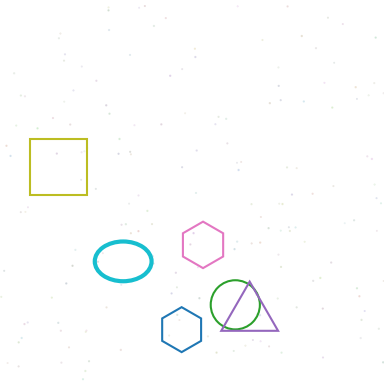[{"shape": "hexagon", "thickness": 1.5, "radius": 0.29, "center": [0.472, 0.144]}, {"shape": "circle", "thickness": 1.5, "radius": 0.32, "center": [0.611, 0.208]}, {"shape": "triangle", "thickness": 1.5, "radius": 0.43, "center": [0.648, 0.183]}, {"shape": "hexagon", "thickness": 1.5, "radius": 0.3, "center": [0.527, 0.364]}, {"shape": "square", "thickness": 1.5, "radius": 0.37, "center": [0.153, 0.566]}, {"shape": "oval", "thickness": 3, "radius": 0.37, "center": [0.32, 0.321]}]